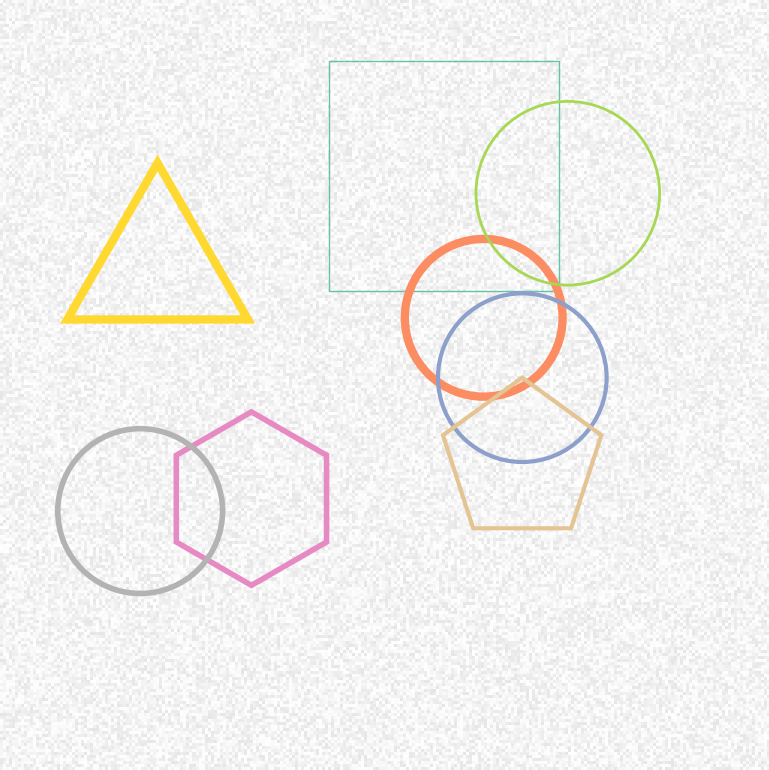[{"shape": "square", "thickness": 0.5, "radius": 0.75, "center": [0.576, 0.772]}, {"shape": "circle", "thickness": 3, "radius": 0.51, "center": [0.628, 0.587]}, {"shape": "circle", "thickness": 1.5, "radius": 0.55, "center": [0.678, 0.51]}, {"shape": "hexagon", "thickness": 2, "radius": 0.56, "center": [0.327, 0.352]}, {"shape": "circle", "thickness": 1, "radius": 0.6, "center": [0.737, 0.749]}, {"shape": "triangle", "thickness": 3, "radius": 0.68, "center": [0.205, 0.653]}, {"shape": "pentagon", "thickness": 1.5, "radius": 0.54, "center": [0.678, 0.401]}, {"shape": "circle", "thickness": 2, "radius": 0.54, "center": [0.182, 0.336]}]